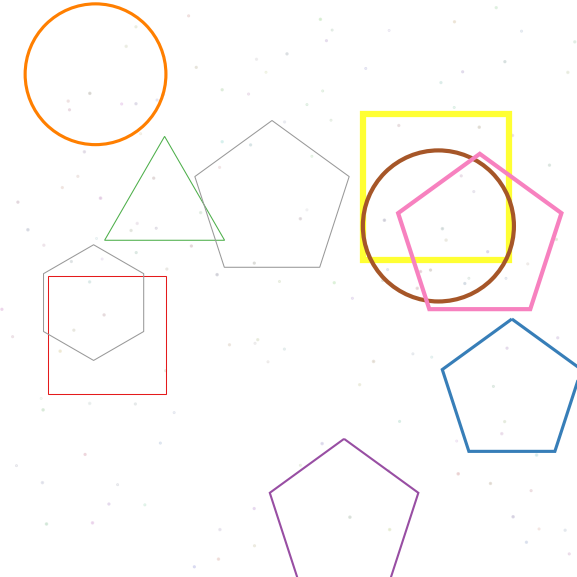[{"shape": "square", "thickness": 0.5, "radius": 0.51, "center": [0.185, 0.419]}, {"shape": "pentagon", "thickness": 1.5, "radius": 0.63, "center": [0.886, 0.32]}, {"shape": "triangle", "thickness": 0.5, "radius": 0.6, "center": [0.285, 0.643]}, {"shape": "pentagon", "thickness": 1, "radius": 0.68, "center": [0.596, 0.104]}, {"shape": "circle", "thickness": 1.5, "radius": 0.61, "center": [0.165, 0.871]}, {"shape": "square", "thickness": 3, "radius": 0.63, "center": [0.755, 0.675]}, {"shape": "circle", "thickness": 2, "radius": 0.65, "center": [0.759, 0.608]}, {"shape": "pentagon", "thickness": 2, "radius": 0.74, "center": [0.831, 0.584]}, {"shape": "pentagon", "thickness": 0.5, "radius": 0.7, "center": [0.471, 0.65]}, {"shape": "hexagon", "thickness": 0.5, "radius": 0.5, "center": [0.162, 0.475]}]